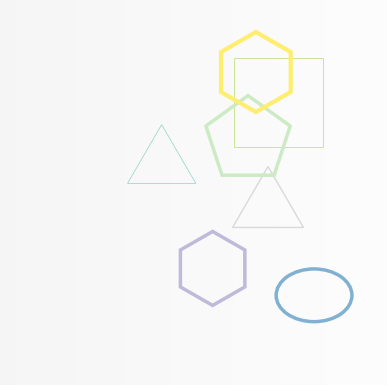[{"shape": "triangle", "thickness": 0.5, "radius": 0.51, "center": [0.417, 0.574]}, {"shape": "hexagon", "thickness": 2.5, "radius": 0.48, "center": [0.549, 0.303]}, {"shape": "oval", "thickness": 2.5, "radius": 0.49, "center": [0.81, 0.233]}, {"shape": "square", "thickness": 0.5, "radius": 0.57, "center": [0.719, 0.734]}, {"shape": "triangle", "thickness": 1, "radius": 0.53, "center": [0.692, 0.462]}, {"shape": "pentagon", "thickness": 2.5, "radius": 0.57, "center": [0.64, 0.637]}, {"shape": "hexagon", "thickness": 3, "radius": 0.52, "center": [0.66, 0.813]}]